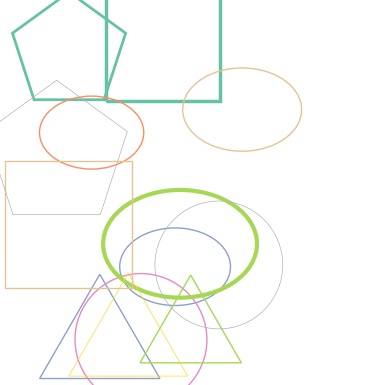[{"shape": "pentagon", "thickness": 2, "radius": 0.77, "center": [0.179, 0.866]}, {"shape": "square", "thickness": 2.5, "radius": 0.74, "center": [0.424, 0.885]}, {"shape": "oval", "thickness": 1, "radius": 0.68, "center": [0.238, 0.656]}, {"shape": "oval", "thickness": 1, "radius": 0.72, "center": [0.455, 0.307]}, {"shape": "triangle", "thickness": 1, "radius": 0.9, "center": [0.259, 0.107]}, {"shape": "circle", "thickness": 1, "radius": 0.86, "center": [0.366, 0.118]}, {"shape": "triangle", "thickness": 1, "radius": 0.76, "center": [0.495, 0.134]}, {"shape": "oval", "thickness": 3, "radius": 1.0, "center": [0.468, 0.367]}, {"shape": "triangle", "thickness": 0.5, "radius": 0.89, "center": [0.333, 0.112]}, {"shape": "oval", "thickness": 1, "radius": 0.77, "center": [0.629, 0.715]}, {"shape": "square", "thickness": 1, "radius": 0.82, "center": [0.178, 0.417]}, {"shape": "circle", "thickness": 0.5, "radius": 0.83, "center": [0.568, 0.312]}, {"shape": "pentagon", "thickness": 0.5, "radius": 0.96, "center": [0.147, 0.599]}]